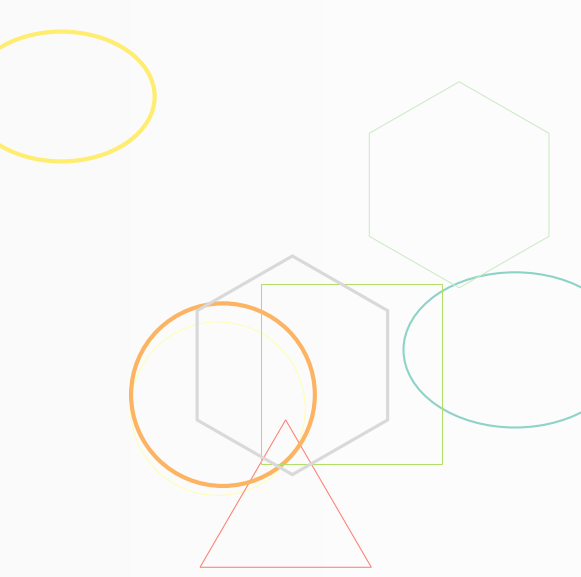[{"shape": "oval", "thickness": 1, "radius": 0.96, "center": [0.886, 0.393]}, {"shape": "circle", "thickness": 0.5, "radius": 0.75, "center": [0.375, 0.292]}, {"shape": "triangle", "thickness": 0.5, "radius": 0.85, "center": [0.491, 0.102]}, {"shape": "circle", "thickness": 2, "radius": 0.79, "center": [0.384, 0.316]}, {"shape": "square", "thickness": 0.5, "radius": 0.78, "center": [0.605, 0.351]}, {"shape": "hexagon", "thickness": 1.5, "radius": 0.95, "center": [0.503, 0.367]}, {"shape": "hexagon", "thickness": 0.5, "radius": 0.89, "center": [0.79, 0.679]}, {"shape": "oval", "thickness": 2, "radius": 0.8, "center": [0.105, 0.832]}]